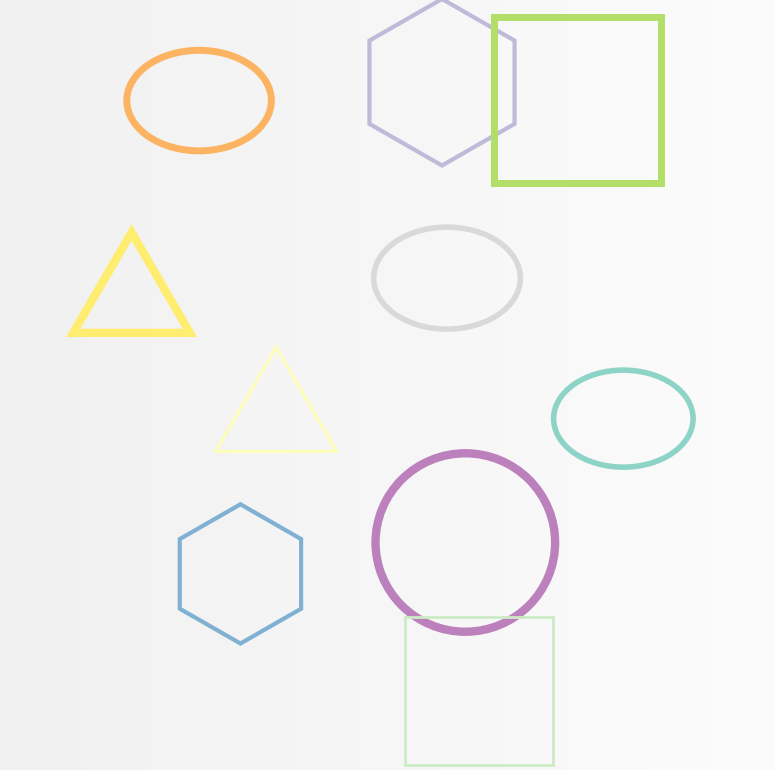[{"shape": "oval", "thickness": 2, "radius": 0.45, "center": [0.804, 0.456]}, {"shape": "triangle", "thickness": 1, "radius": 0.45, "center": [0.356, 0.459]}, {"shape": "hexagon", "thickness": 1.5, "radius": 0.54, "center": [0.57, 0.893]}, {"shape": "hexagon", "thickness": 1.5, "radius": 0.45, "center": [0.31, 0.255]}, {"shape": "oval", "thickness": 2.5, "radius": 0.47, "center": [0.257, 0.869]}, {"shape": "square", "thickness": 2.5, "radius": 0.54, "center": [0.745, 0.87]}, {"shape": "oval", "thickness": 2, "radius": 0.47, "center": [0.577, 0.639]}, {"shape": "circle", "thickness": 3, "radius": 0.58, "center": [0.6, 0.295]}, {"shape": "square", "thickness": 1, "radius": 0.48, "center": [0.618, 0.103]}, {"shape": "triangle", "thickness": 3, "radius": 0.43, "center": [0.17, 0.611]}]